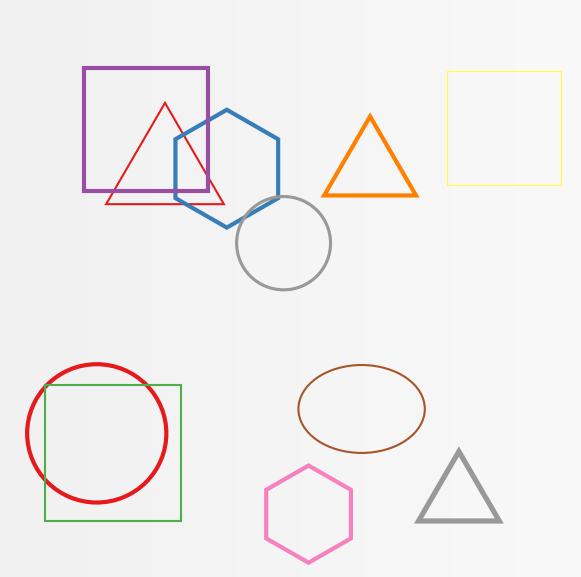[{"shape": "circle", "thickness": 2, "radius": 0.6, "center": [0.166, 0.249]}, {"shape": "triangle", "thickness": 1, "radius": 0.58, "center": [0.284, 0.704]}, {"shape": "hexagon", "thickness": 2, "radius": 0.51, "center": [0.39, 0.707]}, {"shape": "square", "thickness": 1, "radius": 0.58, "center": [0.195, 0.215]}, {"shape": "square", "thickness": 2, "radius": 0.53, "center": [0.252, 0.774]}, {"shape": "triangle", "thickness": 2, "radius": 0.46, "center": [0.637, 0.706]}, {"shape": "square", "thickness": 0.5, "radius": 0.49, "center": [0.867, 0.778]}, {"shape": "oval", "thickness": 1, "radius": 0.54, "center": [0.622, 0.291]}, {"shape": "hexagon", "thickness": 2, "radius": 0.42, "center": [0.531, 0.109]}, {"shape": "circle", "thickness": 1.5, "radius": 0.4, "center": [0.488, 0.578]}, {"shape": "triangle", "thickness": 2.5, "radius": 0.4, "center": [0.789, 0.137]}]